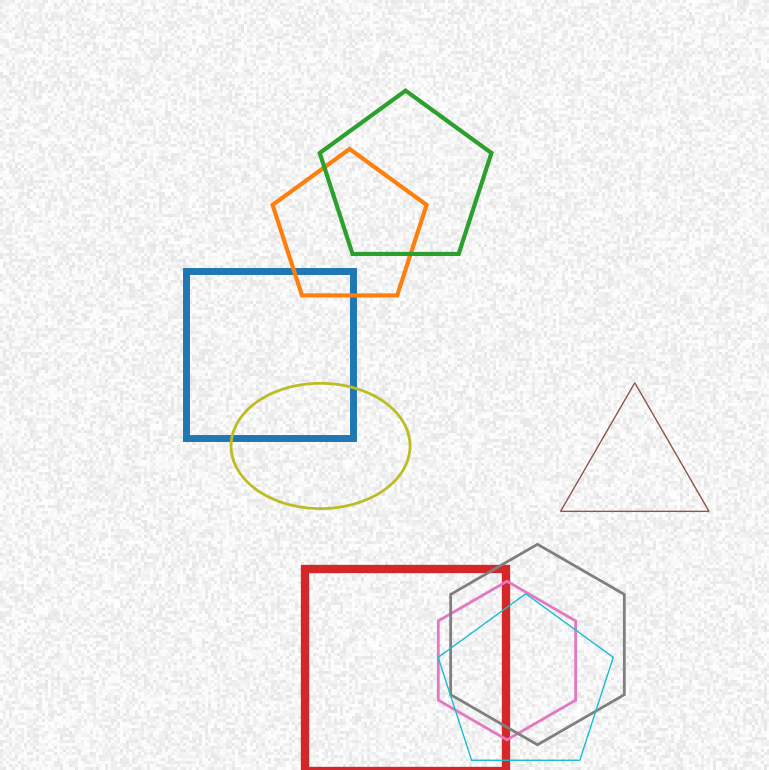[{"shape": "square", "thickness": 2.5, "radius": 0.54, "center": [0.35, 0.54]}, {"shape": "pentagon", "thickness": 1.5, "radius": 0.53, "center": [0.454, 0.701]}, {"shape": "pentagon", "thickness": 1.5, "radius": 0.59, "center": [0.527, 0.765]}, {"shape": "square", "thickness": 3, "radius": 0.65, "center": [0.527, 0.13]}, {"shape": "triangle", "thickness": 0.5, "radius": 0.56, "center": [0.824, 0.392]}, {"shape": "hexagon", "thickness": 1, "radius": 0.51, "center": [0.658, 0.142]}, {"shape": "hexagon", "thickness": 1, "radius": 0.65, "center": [0.698, 0.163]}, {"shape": "oval", "thickness": 1, "radius": 0.58, "center": [0.416, 0.421]}, {"shape": "pentagon", "thickness": 0.5, "radius": 0.6, "center": [0.683, 0.109]}]